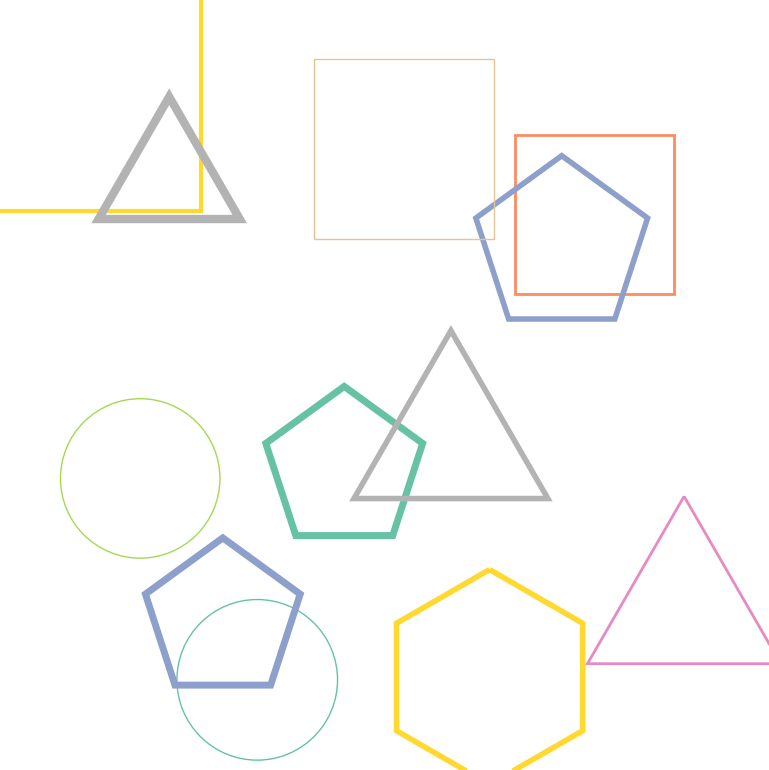[{"shape": "pentagon", "thickness": 2.5, "radius": 0.54, "center": [0.447, 0.391]}, {"shape": "circle", "thickness": 0.5, "radius": 0.52, "center": [0.334, 0.117]}, {"shape": "square", "thickness": 1, "radius": 0.52, "center": [0.772, 0.722]}, {"shape": "pentagon", "thickness": 2.5, "radius": 0.53, "center": [0.289, 0.196]}, {"shape": "pentagon", "thickness": 2, "radius": 0.59, "center": [0.73, 0.681]}, {"shape": "triangle", "thickness": 1, "radius": 0.72, "center": [0.888, 0.21]}, {"shape": "circle", "thickness": 0.5, "radius": 0.52, "center": [0.182, 0.379]}, {"shape": "hexagon", "thickness": 2, "radius": 0.7, "center": [0.636, 0.121]}, {"shape": "square", "thickness": 1.5, "radius": 0.74, "center": [0.113, 0.874]}, {"shape": "square", "thickness": 0.5, "radius": 0.59, "center": [0.525, 0.807]}, {"shape": "triangle", "thickness": 2, "radius": 0.73, "center": [0.586, 0.425]}, {"shape": "triangle", "thickness": 3, "radius": 0.53, "center": [0.22, 0.768]}]